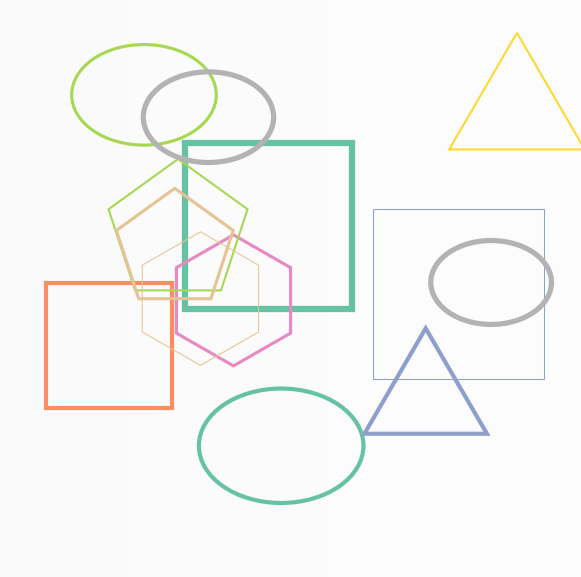[{"shape": "oval", "thickness": 2, "radius": 0.71, "center": [0.484, 0.227]}, {"shape": "square", "thickness": 3, "radius": 0.72, "center": [0.462, 0.608]}, {"shape": "square", "thickness": 2, "radius": 0.54, "center": [0.188, 0.401]}, {"shape": "square", "thickness": 0.5, "radius": 0.73, "center": [0.789, 0.49]}, {"shape": "triangle", "thickness": 2, "radius": 0.61, "center": [0.732, 0.309]}, {"shape": "hexagon", "thickness": 1.5, "radius": 0.57, "center": [0.402, 0.479]}, {"shape": "pentagon", "thickness": 1, "radius": 0.63, "center": [0.306, 0.598]}, {"shape": "oval", "thickness": 1.5, "radius": 0.62, "center": [0.248, 0.835]}, {"shape": "triangle", "thickness": 1, "radius": 0.67, "center": [0.889, 0.808]}, {"shape": "pentagon", "thickness": 1.5, "radius": 0.53, "center": [0.301, 0.567]}, {"shape": "hexagon", "thickness": 0.5, "radius": 0.58, "center": [0.345, 0.482]}, {"shape": "oval", "thickness": 2.5, "radius": 0.52, "center": [0.845, 0.51]}, {"shape": "oval", "thickness": 2.5, "radius": 0.56, "center": [0.359, 0.796]}]